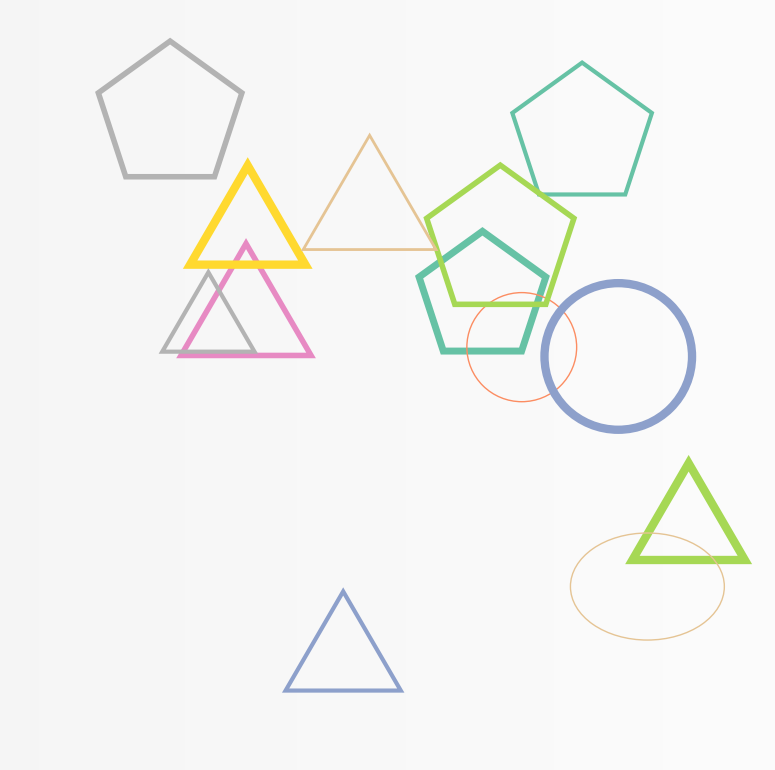[{"shape": "pentagon", "thickness": 1.5, "radius": 0.47, "center": [0.751, 0.824]}, {"shape": "pentagon", "thickness": 2.5, "radius": 0.43, "center": [0.623, 0.614]}, {"shape": "circle", "thickness": 0.5, "radius": 0.35, "center": [0.673, 0.549]}, {"shape": "triangle", "thickness": 1.5, "radius": 0.43, "center": [0.443, 0.146]}, {"shape": "circle", "thickness": 3, "radius": 0.48, "center": [0.798, 0.537]}, {"shape": "triangle", "thickness": 2, "radius": 0.48, "center": [0.317, 0.587]}, {"shape": "triangle", "thickness": 3, "radius": 0.42, "center": [0.889, 0.315]}, {"shape": "pentagon", "thickness": 2, "radius": 0.5, "center": [0.646, 0.686]}, {"shape": "triangle", "thickness": 3, "radius": 0.43, "center": [0.32, 0.699]}, {"shape": "triangle", "thickness": 1, "radius": 0.49, "center": [0.477, 0.725]}, {"shape": "oval", "thickness": 0.5, "radius": 0.5, "center": [0.835, 0.238]}, {"shape": "triangle", "thickness": 1.5, "radius": 0.34, "center": [0.269, 0.578]}, {"shape": "pentagon", "thickness": 2, "radius": 0.49, "center": [0.22, 0.849]}]